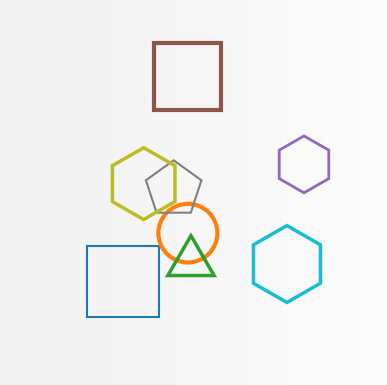[{"shape": "square", "thickness": 1.5, "radius": 0.47, "center": [0.318, 0.269]}, {"shape": "circle", "thickness": 3, "radius": 0.38, "center": [0.485, 0.394]}, {"shape": "triangle", "thickness": 2.5, "radius": 0.34, "center": [0.493, 0.319]}, {"shape": "hexagon", "thickness": 2, "radius": 0.37, "center": [0.785, 0.573]}, {"shape": "square", "thickness": 3, "radius": 0.43, "center": [0.484, 0.801]}, {"shape": "pentagon", "thickness": 1.5, "radius": 0.38, "center": [0.448, 0.508]}, {"shape": "hexagon", "thickness": 2.5, "radius": 0.47, "center": [0.371, 0.523]}, {"shape": "hexagon", "thickness": 2.5, "radius": 0.5, "center": [0.741, 0.314]}]